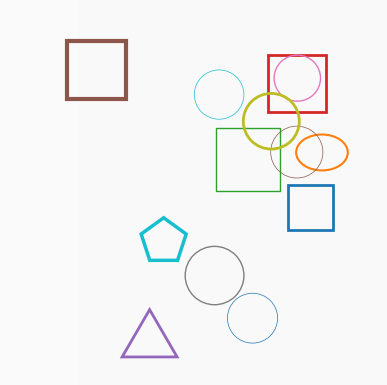[{"shape": "circle", "thickness": 0.5, "radius": 0.32, "center": [0.652, 0.174]}, {"shape": "square", "thickness": 2, "radius": 0.29, "center": [0.801, 0.461]}, {"shape": "oval", "thickness": 1.5, "radius": 0.33, "center": [0.831, 0.604]}, {"shape": "square", "thickness": 1, "radius": 0.41, "center": [0.639, 0.586]}, {"shape": "square", "thickness": 2, "radius": 0.37, "center": [0.767, 0.784]}, {"shape": "triangle", "thickness": 2, "radius": 0.41, "center": [0.386, 0.114]}, {"shape": "circle", "thickness": 0.5, "radius": 0.34, "center": [0.766, 0.605]}, {"shape": "square", "thickness": 3, "radius": 0.38, "center": [0.249, 0.818]}, {"shape": "circle", "thickness": 1, "radius": 0.3, "center": [0.767, 0.797]}, {"shape": "circle", "thickness": 1, "radius": 0.38, "center": [0.554, 0.284]}, {"shape": "circle", "thickness": 2, "radius": 0.36, "center": [0.7, 0.685]}, {"shape": "pentagon", "thickness": 2.5, "radius": 0.31, "center": [0.422, 0.373]}, {"shape": "circle", "thickness": 0.5, "radius": 0.32, "center": [0.565, 0.754]}]